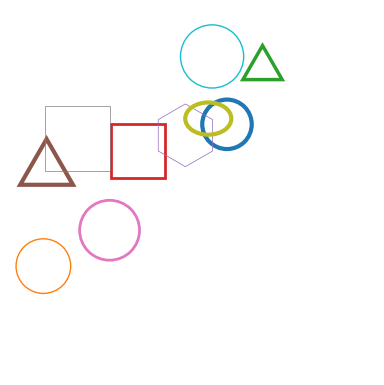[{"shape": "circle", "thickness": 3, "radius": 0.32, "center": [0.59, 0.677]}, {"shape": "circle", "thickness": 1, "radius": 0.35, "center": [0.113, 0.309]}, {"shape": "triangle", "thickness": 2.5, "radius": 0.29, "center": [0.682, 0.823]}, {"shape": "square", "thickness": 2, "radius": 0.35, "center": [0.359, 0.608]}, {"shape": "hexagon", "thickness": 0.5, "radius": 0.41, "center": [0.482, 0.649]}, {"shape": "triangle", "thickness": 3, "radius": 0.4, "center": [0.121, 0.56]}, {"shape": "circle", "thickness": 2, "radius": 0.39, "center": [0.285, 0.402]}, {"shape": "square", "thickness": 0.5, "radius": 0.42, "center": [0.202, 0.64]}, {"shape": "oval", "thickness": 3, "radius": 0.3, "center": [0.541, 0.692]}, {"shape": "circle", "thickness": 1, "radius": 0.41, "center": [0.551, 0.853]}]